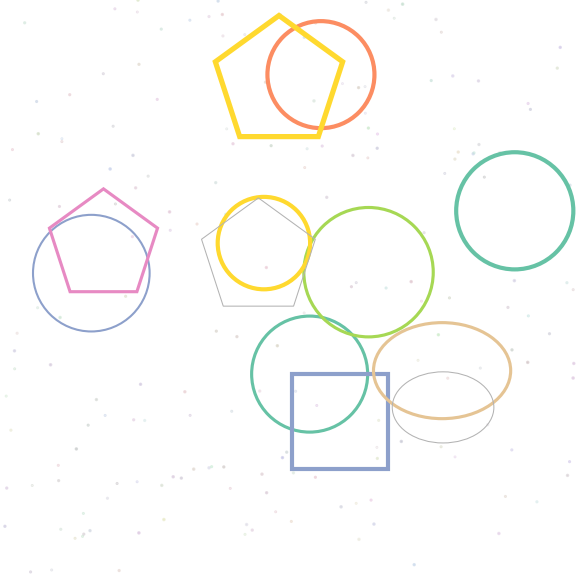[{"shape": "circle", "thickness": 2, "radius": 0.51, "center": [0.891, 0.634]}, {"shape": "circle", "thickness": 1.5, "radius": 0.5, "center": [0.536, 0.351]}, {"shape": "circle", "thickness": 2, "radius": 0.46, "center": [0.556, 0.87]}, {"shape": "circle", "thickness": 1, "radius": 0.5, "center": [0.158, 0.526]}, {"shape": "square", "thickness": 2, "radius": 0.41, "center": [0.589, 0.269]}, {"shape": "pentagon", "thickness": 1.5, "radius": 0.49, "center": [0.179, 0.574]}, {"shape": "circle", "thickness": 1.5, "radius": 0.56, "center": [0.638, 0.528]}, {"shape": "circle", "thickness": 2, "radius": 0.4, "center": [0.457, 0.578]}, {"shape": "pentagon", "thickness": 2.5, "radius": 0.58, "center": [0.483, 0.856]}, {"shape": "oval", "thickness": 1.5, "radius": 0.59, "center": [0.766, 0.357]}, {"shape": "pentagon", "thickness": 0.5, "radius": 0.52, "center": [0.447, 0.553]}, {"shape": "oval", "thickness": 0.5, "radius": 0.44, "center": [0.767, 0.294]}]